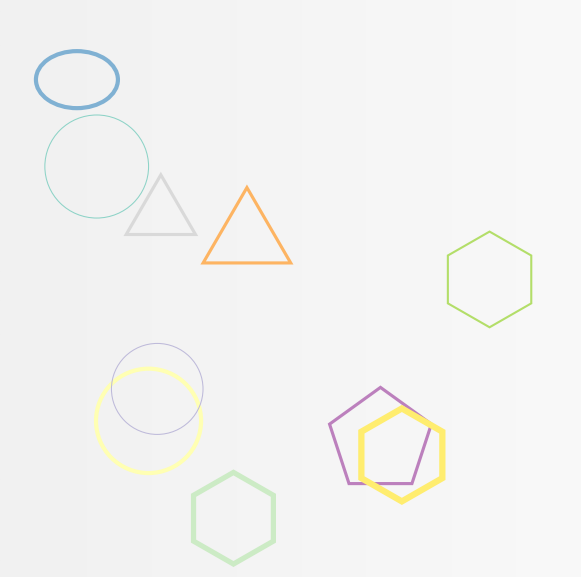[{"shape": "circle", "thickness": 0.5, "radius": 0.45, "center": [0.166, 0.711]}, {"shape": "circle", "thickness": 2, "radius": 0.45, "center": [0.256, 0.27]}, {"shape": "circle", "thickness": 0.5, "radius": 0.39, "center": [0.271, 0.326]}, {"shape": "oval", "thickness": 2, "radius": 0.35, "center": [0.132, 0.861]}, {"shape": "triangle", "thickness": 1.5, "radius": 0.44, "center": [0.425, 0.587]}, {"shape": "hexagon", "thickness": 1, "radius": 0.41, "center": [0.842, 0.515]}, {"shape": "triangle", "thickness": 1.5, "radius": 0.34, "center": [0.277, 0.627]}, {"shape": "pentagon", "thickness": 1.5, "radius": 0.46, "center": [0.655, 0.236]}, {"shape": "hexagon", "thickness": 2.5, "radius": 0.4, "center": [0.402, 0.102]}, {"shape": "hexagon", "thickness": 3, "radius": 0.4, "center": [0.691, 0.211]}]